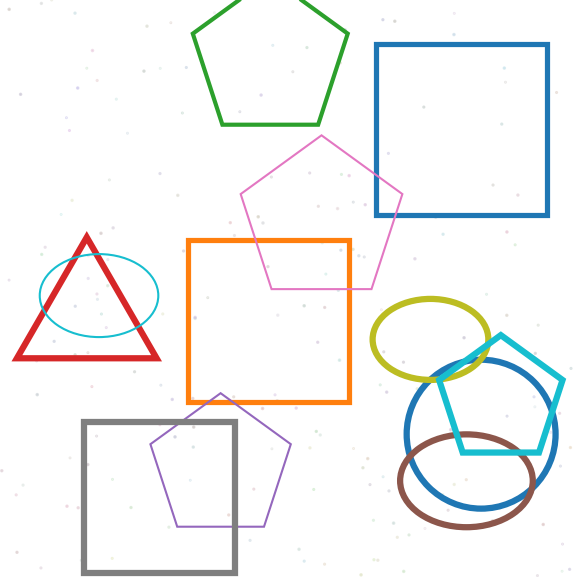[{"shape": "square", "thickness": 2.5, "radius": 0.74, "center": [0.799, 0.775]}, {"shape": "circle", "thickness": 3, "radius": 0.64, "center": [0.833, 0.247]}, {"shape": "square", "thickness": 2.5, "radius": 0.7, "center": [0.465, 0.443]}, {"shape": "pentagon", "thickness": 2, "radius": 0.71, "center": [0.468, 0.897]}, {"shape": "triangle", "thickness": 3, "radius": 0.7, "center": [0.15, 0.449]}, {"shape": "pentagon", "thickness": 1, "radius": 0.64, "center": [0.382, 0.19]}, {"shape": "oval", "thickness": 3, "radius": 0.57, "center": [0.808, 0.167]}, {"shape": "pentagon", "thickness": 1, "radius": 0.74, "center": [0.557, 0.618]}, {"shape": "square", "thickness": 3, "radius": 0.65, "center": [0.276, 0.137]}, {"shape": "oval", "thickness": 3, "radius": 0.5, "center": [0.745, 0.411]}, {"shape": "pentagon", "thickness": 3, "radius": 0.56, "center": [0.867, 0.306]}, {"shape": "oval", "thickness": 1, "radius": 0.51, "center": [0.171, 0.487]}]